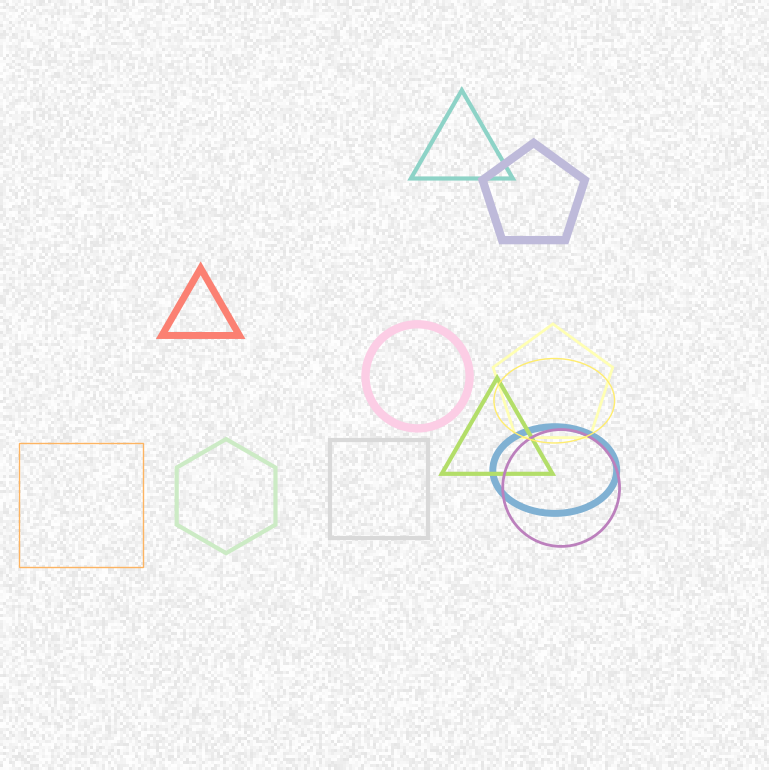[{"shape": "triangle", "thickness": 1.5, "radius": 0.38, "center": [0.6, 0.806]}, {"shape": "pentagon", "thickness": 1, "radius": 0.41, "center": [0.718, 0.498]}, {"shape": "pentagon", "thickness": 3, "radius": 0.35, "center": [0.693, 0.745]}, {"shape": "triangle", "thickness": 2.5, "radius": 0.29, "center": [0.261, 0.593]}, {"shape": "oval", "thickness": 2.5, "radius": 0.4, "center": [0.72, 0.39]}, {"shape": "square", "thickness": 0.5, "radius": 0.4, "center": [0.105, 0.345]}, {"shape": "triangle", "thickness": 1.5, "radius": 0.42, "center": [0.646, 0.426]}, {"shape": "circle", "thickness": 3, "radius": 0.34, "center": [0.542, 0.511]}, {"shape": "square", "thickness": 1.5, "radius": 0.32, "center": [0.492, 0.365]}, {"shape": "circle", "thickness": 1, "radius": 0.38, "center": [0.729, 0.366]}, {"shape": "hexagon", "thickness": 1.5, "radius": 0.37, "center": [0.294, 0.356]}, {"shape": "oval", "thickness": 0.5, "radius": 0.39, "center": [0.72, 0.48]}]